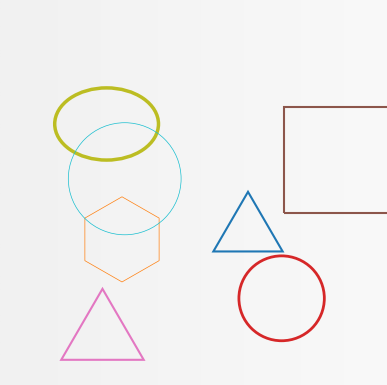[{"shape": "triangle", "thickness": 1.5, "radius": 0.52, "center": [0.64, 0.398]}, {"shape": "hexagon", "thickness": 0.5, "radius": 0.55, "center": [0.315, 0.378]}, {"shape": "circle", "thickness": 2, "radius": 0.55, "center": [0.727, 0.225]}, {"shape": "square", "thickness": 1.5, "radius": 0.69, "center": [0.872, 0.585]}, {"shape": "triangle", "thickness": 1.5, "radius": 0.61, "center": [0.264, 0.127]}, {"shape": "oval", "thickness": 2.5, "radius": 0.67, "center": [0.275, 0.678]}, {"shape": "circle", "thickness": 0.5, "radius": 0.73, "center": [0.322, 0.536]}]